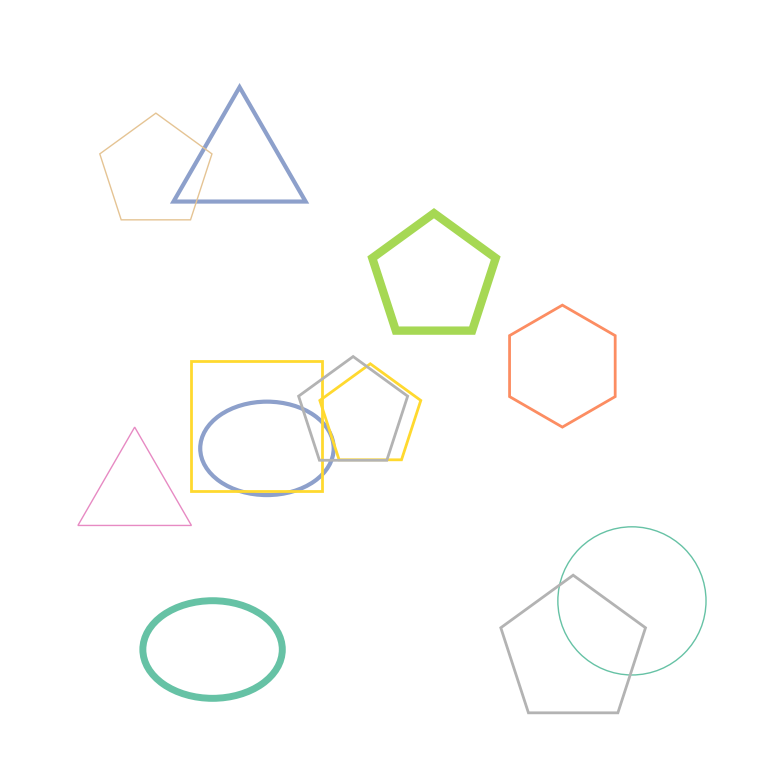[{"shape": "oval", "thickness": 2.5, "radius": 0.45, "center": [0.276, 0.156]}, {"shape": "circle", "thickness": 0.5, "radius": 0.48, "center": [0.821, 0.22]}, {"shape": "hexagon", "thickness": 1, "radius": 0.4, "center": [0.73, 0.525]}, {"shape": "oval", "thickness": 1.5, "radius": 0.43, "center": [0.347, 0.418]}, {"shape": "triangle", "thickness": 1.5, "radius": 0.5, "center": [0.311, 0.788]}, {"shape": "triangle", "thickness": 0.5, "radius": 0.43, "center": [0.175, 0.36]}, {"shape": "pentagon", "thickness": 3, "radius": 0.42, "center": [0.564, 0.639]}, {"shape": "square", "thickness": 1, "radius": 0.42, "center": [0.333, 0.447]}, {"shape": "pentagon", "thickness": 1, "radius": 0.34, "center": [0.481, 0.459]}, {"shape": "pentagon", "thickness": 0.5, "radius": 0.38, "center": [0.202, 0.776]}, {"shape": "pentagon", "thickness": 1, "radius": 0.49, "center": [0.744, 0.154]}, {"shape": "pentagon", "thickness": 1, "radius": 0.37, "center": [0.459, 0.462]}]